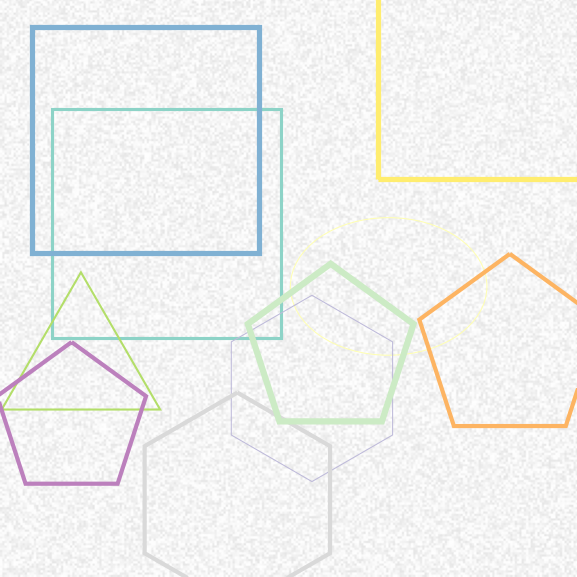[{"shape": "square", "thickness": 1.5, "radius": 0.99, "center": [0.289, 0.612]}, {"shape": "oval", "thickness": 0.5, "radius": 0.85, "center": [0.673, 0.503]}, {"shape": "hexagon", "thickness": 0.5, "radius": 0.81, "center": [0.54, 0.327]}, {"shape": "square", "thickness": 2.5, "radius": 0.98, "center": [0.252, 0.757]}, {"shape": "pentagon", "thickness": 2, "radius": 0.82, "center": [0.883, 0.395]}, {"shape": "triangle", "thickness": 1, "radius": 0.79, "center": [0.14, 0.369]}, {"shape": "hexagon", "thickness": 2, "radius": 0.93, "center": [0.411, 0.134]}, {"shape": "pentagon", "thickness": 2, "radius": 0.68, "center": [0.124, 0.271]}, {"shape": "pentagon", "thickness": 3, "radius": 0.75, "center": [0.573, 0.392]}, {"shape": "square", "thickness": 2.5, "radius": 0.9, "center": [0.834, 0.87]}]